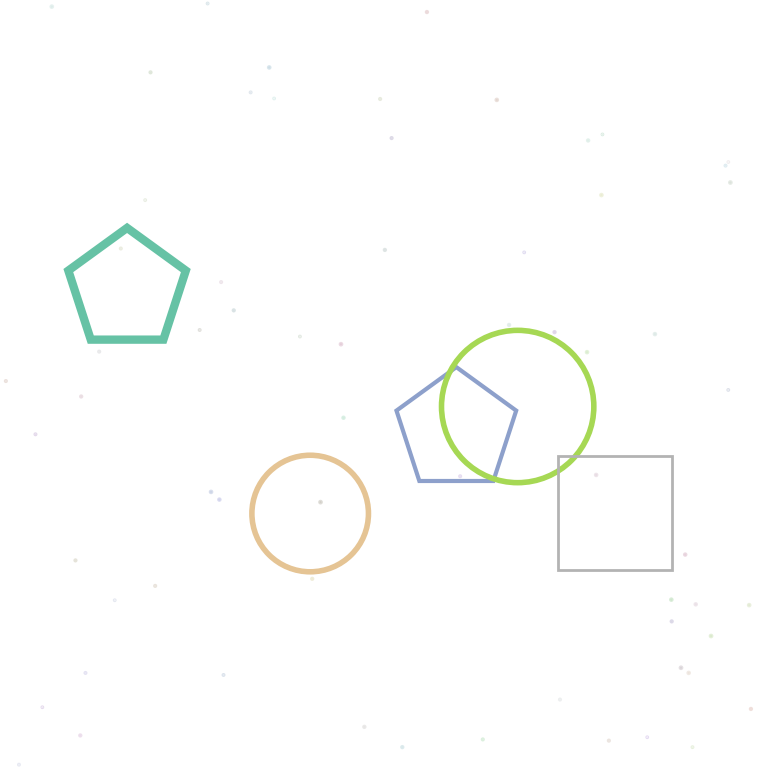[{"shape": "pentagon", "thickness": 3, "radius": 0.4, "center": [0.165, 0.624]}, {"shape": "pentagon", "thickness": 1.5, "radius": 0.41, "center": [0.593, 0.441]}, {"shape": "circle", "thickness": 2, "radius": 0.49, "center": [0.672, 0.472]}, {"shape": "circle", "thickness": 2, "radius": 0.38, "center": [0.403, 0.333]}, {"shape": "square", "thickness": 1, "radius": 0.37, "center": [0.799, 0.333]}]